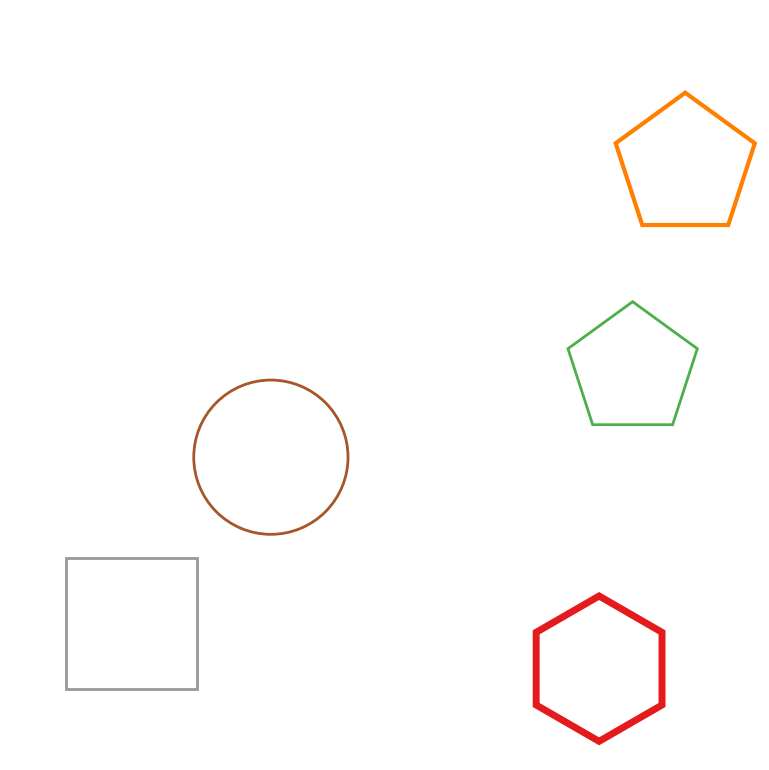[{"shape": "hexagon", "thickness": 2.5, "radius": 0.47, "center": [0.778, 0.132]}, {"shape": "pentagon", "thickness": 1, "radius": 0.44, "center": [0.822, 0.52]}, {"shape": "pentagon", "thickness": 1.5, "radius": 0.47, "center": [0.89, 0.785]}, {"shape": "circle", "thickness": 1, "radius": 0.5, "center": [0.352, 0.406]}, {"shape": "square", "thickness": 1, "radius": 0.43, "center": [0.171, 0.19]}]